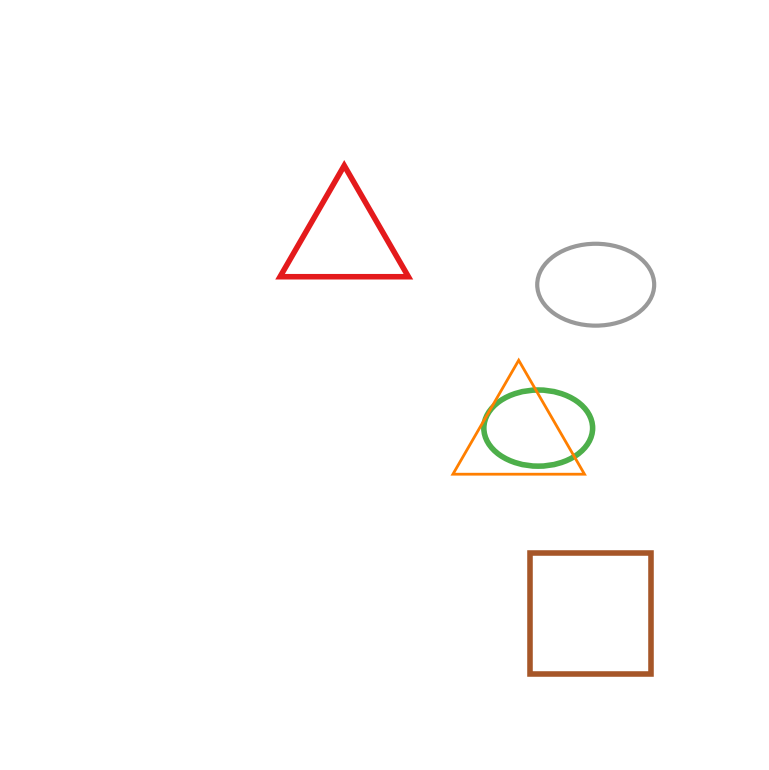[{"shape": "triangle", "thickness": 2, "radius": 0.48, "center": [0.447, 0.689]}, {"shape": "oval", "thickness": 2, "radius": 0.35, "center": [0.699, 0.444]}, {"shape": "triangle", "thickness": 1, "radius": 0.49, "center": [0.674, 0.433]}, {"shape": "square", "thickness": 2, "radius": 0.39, "center": [0.767, 0.203]}, {"shape": "oval", "thickness": 1.5, "radius": 0.38, "center": [0.774, 0.63]}]